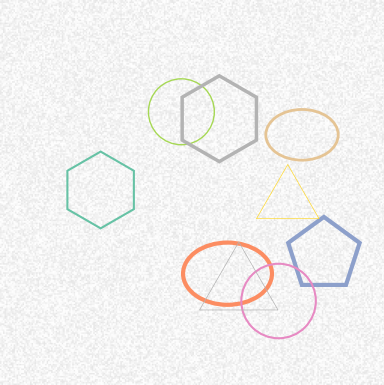[{"shape": "hexagon", "thickness": 1.5, "radius": 0.5, "center": [0.261, 0.507]}, {"shape": "oval", "thickness": 3, "radius": 0.58, "center": [0.591, 0.289]}, {"shape": "pentagon", "thickness": 3, "radius": 0.49, "center": [0.841, 0.339]}, {"shape": "circle", "thickness": 1.5, "radius": 0.48, "center": [0.724, 0.218]}, {"shape": "circle", "thickness": 1, "radius": 0.43, "center": [0.471, 0.71]}, {"shape": "triangle", "thickness": 0.5, "radius": 0.47, "center": [0.747, 0.479]}, {"shape": "oval", "thickness": 2, "radius": 0.47, "center": [0.784, 0.65]}, {"shape": "hexagon", "thickness": 2.5, "radius": 0.56, "center": [0.57, 0.692]}, {"shape": "triangle", "thickness": 0.5, "radius": 0.59, "center": [0.62, 0.254]}]